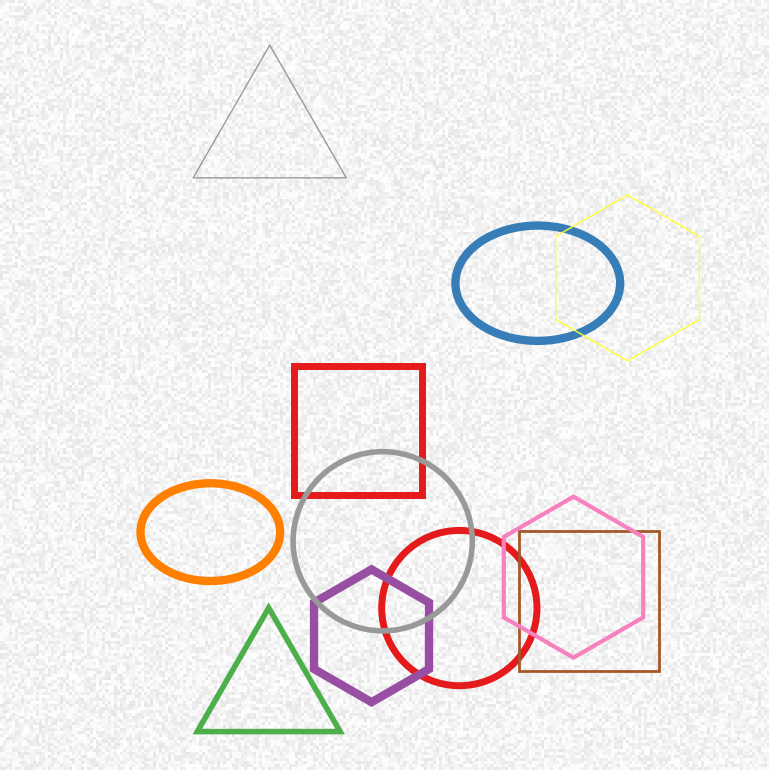[{"shape": "square", "thickness": 2.5, "radius": 0.42, "center": [0.465, 0.441]}, {"shape": "circle", "thickness": 2.5, "radius": 0.5, "center": [0.597, 0.21]}, {"shape": "oval", "thickness": 3, "radius": 0.53, "center": [0.698, 0.632]}, {"shape": "triangle", "thickness": 2, "radius": 0.54, "center": [0.349, 0.103]}, {"shape": "hexagon", "thickness": 3, "radius": 0.43, "center": [0.483, 0.174]}, {"shape": "oval", "thickness": 3, "radius": 0.45, "center": [0.273, 0.309]}, {"shape": "hexagon", "thickness": 0.5, "radius": 0.54, "center": [0.815, 0.639]}, {"shape": "square", "thickness": 1, "radius": 0.45, "center": [0.765, 0.219]}, {"shape": "hexagon", "thickness": 1.5, "radius": 0.52, "center": [0.745, 0.25]}, {"shape": "triangle", "thickness": 0.5, "radius": 0.57, "center": [0.35, 0.826]}, {"shape": "circle", "thickness": 2, "radius": 0.58, "center": [0.497, 0.297]}]